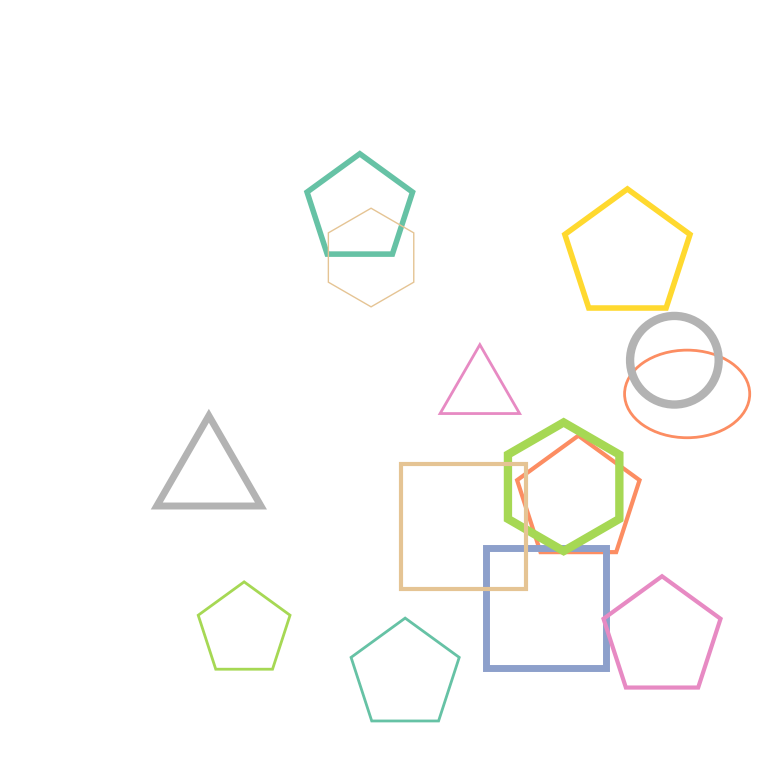[{"shape": "pentagon", "thickness": 1, "radius": 0.37, "center": [0.526, 0.123]}, {"shape": "pentagon", "thickness": 2, "radius": 0.36, "center": [0.467, 0.728]}, {"shape": "oval", "thickness": 1, "radius": 0.41, "center": [0.892, 0.488]}, {"shape": "pentagon", "thickness": 1.5, "radius": 0.42, "center": [0.751, 0.351]}, {"shape": "square", "thickness": 2.5, "radius": 0.39, "center": [0.709, 0.21]}, {"shape": "triangle", "thickness": 1, "radius": 0.3, "center": [0.623, 0.493]}, {"shape": "pentagon", "thickness": 1.5, "radius": 0.4, "center": [0.86, 0.172]}, {"shape": "pentagon", "thickness": 1, "radius": 0.31, "center": [0.317, 0.182]}, {"shape": "hexagon", "thickness": 3, "radius": 0.42, "center": [0.732, 0.368]}, {"shape": "pentagon", "thickness": 2, "radius": 0.43, "center": [0.815, 0.669]}, {"shape": "square", "thickness": 1.5, "radius": 0.41, "center": [0.602, 0.316]}, {"shape": "hexagon", "thickness": 0.5, "radius": 0.32, "center": [0.482, 0.666]}, {"shape": "triangle", "thickness": 2.5, "radius": 0.39, "center": [0.271, 0.382]}, {"shape": "circle", "thickness": 3, "radius": 0.29, "center": [0.876, 0.532]}]